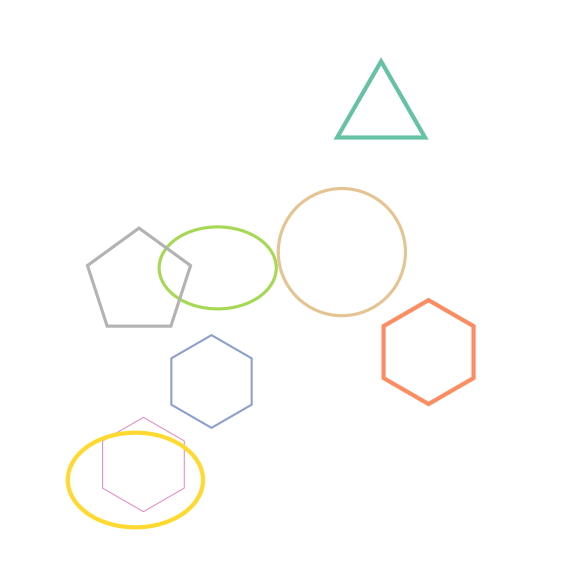[{"shape": "triangle", "thickness": 2, "radius": 0.44, "center": [0.66, 0.805]}, {"shape": "hexagon", "thickness": 2, "radius": 0.45, "center": [0.742, 0.389]}, {"shape": "hexagon", "thickness": 1, "radius": 0.4, "center": [0.366, 0.339]}, {"shape": "hexagon", "thickness": 0.5, "radius": 0.41, "center": [0.248, 0.195]}, {"shape": "oval", "thickness": 1.5, "radius": 0.51, "center": [0.377, 0.535]}, {"shape": "oval", "thickness": 2, "radius": 0.59, "center": [0.234, 0.168]}, {"shape": "circle", "thickness": 1.5, "radius": 0.55, "center": [0.592, 0.563]}, {"shape": "pentagon", "thickness": 1.5, "radius": 0.47, "center": [0.241, 0.51]}]